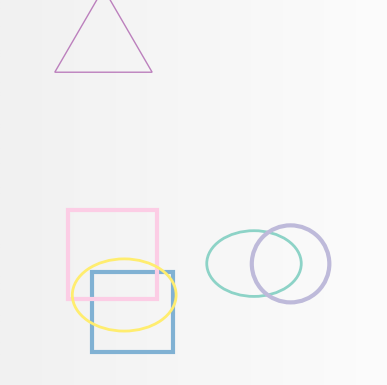[{"shape": "oval", "thickness": 2, "radius": 0.61, "center": [0.655, 0.315]}, {"shape": "circle", "thickness": 3, "radius": 0.5, "center": [0.75, 0.315]}, {"shape": "square", "thickness": 3, "radius": 0.52, "center": [0.343, 0.189]}, {"shape": "square", "thickness": 3, "radius": 0.58, "center": [0.289, 0.339]}, {"shape": "triangle", "thickness": 1, "radius": 0.73, "center": [0.267, 0.885]}, {"shape": "oval", "thickness": 2, "radius": 0.67, "center": [0.321, 0.234]}]